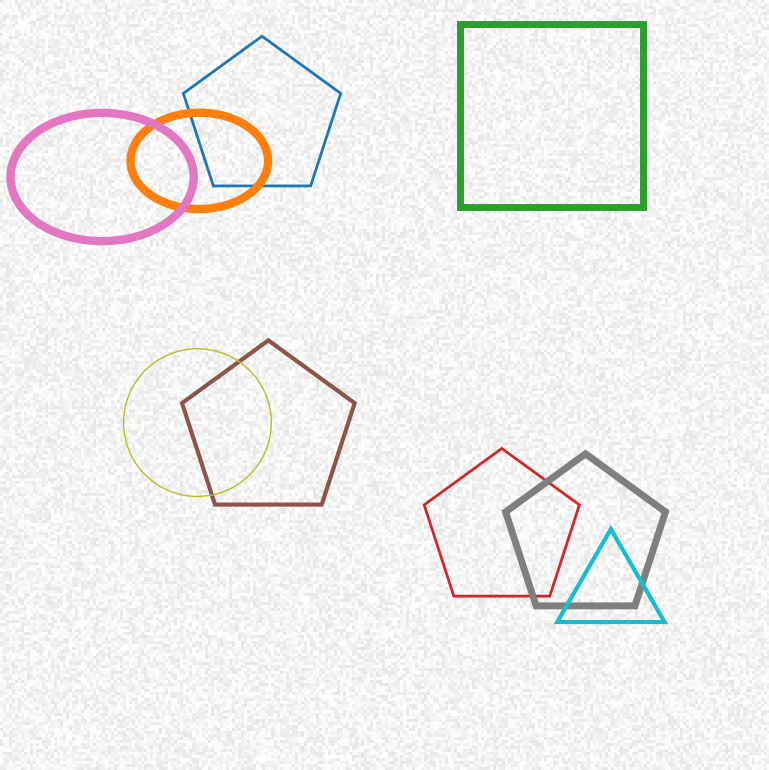[{"shape": "pentagon", "thickness": 1, "radius": 0.54, "center": [0.34, 0.845]}, {"shape": "oval", "thickness": 3, "radius": 0.45, "center": [0.259, 0.791]}, {"shape": "square", "thickness": 2.5, "radius": 0.59, "center": [0.716, 0.85]}, {"shape": "pentagon", "thickness": 1, "radius": 0.53, "center": [0.652, 0.312]}, {"shape": "pentagon", "thickness": 1.5, "radius": 0.59, "center": [0.349, 0.44]}, {"shape": "oval", "thickness": 3, "radius": 0.6, "center": [0.133, 0.77]}, {"shape": "pentagon", "thickness": 2.5, "radius": 0.55, "center": [0.76, 0.301]}, {"shape": "circle", "thickness": 0.5, "radius": 0.48, "center": [0.256, 0.451]}, {"shape": "triangle", "thickness": 1.5, "radius": 0.4, "center": [0.793, 0.232]}]